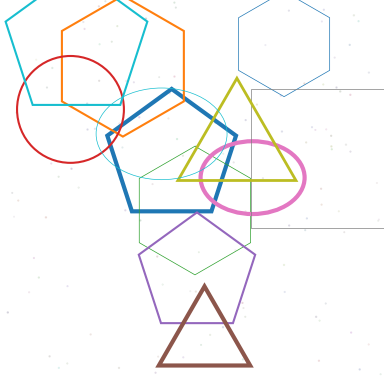[{"shape": "pentagon", "thickness": 3, "radius": 0.88, "center": [0.446, 0.593]}, {"shape": "hexagon", "thickness": 0.5, "radius": 0.68, "center": [0.738, 0.886]}, {"shape": "hexagon", "thickness": 1.5, "radius": 0.91, "center": [0.319, 0.828]}, {"shape": "hexagon", "thickness": 0.5, "radius": 0.84, "center": [0.506, 0.453]}, {"shape": "circle", "thickness": 1.5, "radius": 0.69, "center": [0.183, 0.716]}, {"shape": "pentagon", "thickness": 1.5, "radius": 0.79, "center": [0.512, 0.289]}, {"shape": "triangle", "thickness": 3, "radius": 0.68, "center": [0.531, 0.119]}, {"shape": "oval", "thickness": 3, "radius": 0.68, "center": [0.656, 0.539]}, {"shape": "square", "thickness": 0.5, "radius": 0.91, "center": [0.834, 0.588]}, {"shape": "triangle", "thickness": 2, "radius": 0.89, "center": [0.615, 0.62]}, {"shape": "pentagon", "thickness": 1.5, "radius": 0.97, "center": [0.199, 0.884]}, {"shape": "oval", "thickness": 0.5, "radius": 0.85, "center": [0.42, 0.652]}]